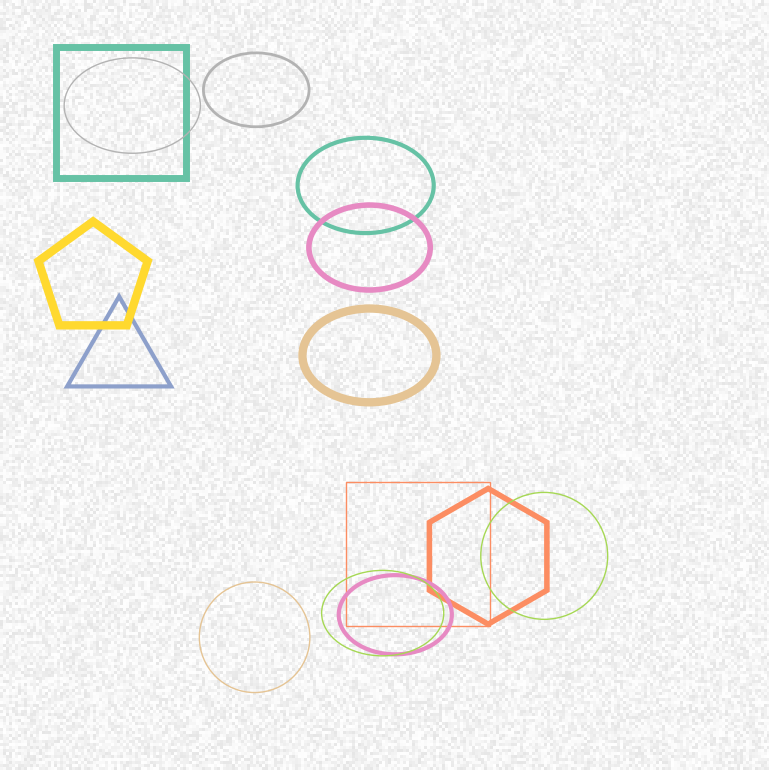[{"shape": "square", "thickness": 2.5, "radius": 0.42, "center": [0.157, 0.854]}, {"shape": "oval", "thickness": 1.5, "radius": 0.44, "center": [0.475, 0.759]}, {"shape": "hexagon", "thickness": 2, "radius": 0.44, "center": [0.634, 0.277]}, {"shape": "square", "thickness": 0.5, "radius": 0.47, "center": [0.543, 0.281]}, {"shape": "triangle", "thickness": 1.5, "radius": 0.39, "center": [0.155, 0.537]}, {"shape": "oval", "thickness": 1.5, "radius": 0.37, "center": [0.513, 0.202]}, {"shape": "oval", "thickness": 2, "radius": 0.39, "center": [0.48, 0.679]}, {"shape": "oval", "thickness": 0.5, "radius": 0.4, "center": [0.497, 0.204]}, {"shape": "circle", "thickness": 0.5, "radius": 0.41, "center": [0.707, 0.278]}, {"shape": "pentagon", "thickness": 3, "radius": 0.37, "center": [0.121, 0.638]}, {"shape": "circle", "thickness": 0.5, "radius": 0.36, "center": [0.331, 0.172]}, {"shape": "oval", "thickness": 3, "radius": 0.43, "center": [0.48, 0.538]}, {"shape": "oval", "thickness": 0.5, "radius": 0.44, "center": [0.172, 0.863]}, {"shape": "oval", "thickness": 1, "radius": 0.34, "center": [0.333, 0.883]}]